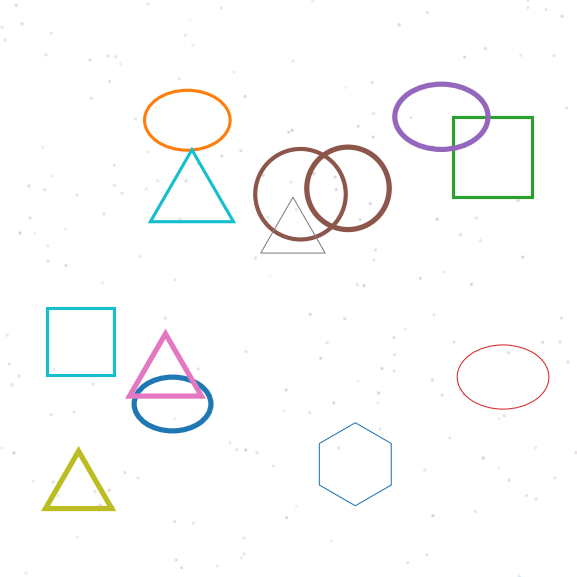[{"shape": "hexagon", "thickness": 0.5, "radius": 0.36, "center": [0.615, 0.195]}, {"shape": "oval", "thickness": 2.5, "radius": 0.33, "center": [0.299, 0.3]}, {"shape": "oval", "thickness": 1.5, "radius": 0.37, "center": [0.324, 0.791]}, {"shape": "square", "thickness": 1.5, "radius": 0.34, "center": [0.853, 0.727]}, {"shape": "oval", "thickness": 0.5, "radius": 0.4, "center": [0.871, 0.346]}, {"shape": "oval", "thickness": 2.5, "radius": 0.4, "center": [0.764, 0.797]}, {"shape": "circle", "thickness": 2, "radius": 0.39, "center": [0.52, 0.663]}, {"shape": "circle", "thickness": 2.5, "radius": 0.36, "center": [0.603, 0.673]}, {"shape": "triangle", "thickness": 2.5, "radius": 0.36, "center": [0.287, 0.349]}, {"shape": "triangle", "thickness": 0.5, "radius": 0.32, "center": [0.507, 0.593]}, {"shape": "triangle", "thickness": 2.5, "radius": 0.33, "center": [0.136, 0.152]}, {"shape": "triangle", "thickness": 1.5, "radius": 0.42, "center": [0.332, 0.657]}, {"shape": "square", "thickness": 1.5, "radius": 0.29, "center": [0.14, 0.407]}]